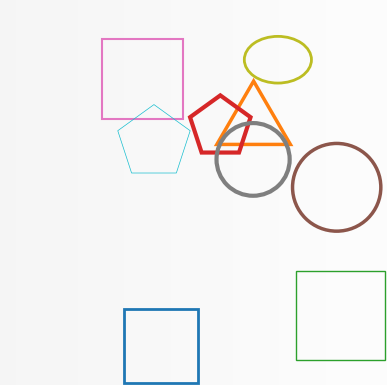[{"shape": "square", "thickness": 2, "radius": 0.48, "center": [0.415, 0.101]}, {"shape": "triangle", "thickness": 2.5, "radius": 0.55, "center": [0.654, 0.68]}, {"shape": "square", "thickness": 1, "radius": 0.57, "center": [0.878, 0.18]}, {"shape": "pentagon", "thickness": 3, "radius": 0.41, "center": [0.569, 0.67]}, {"shape": "circle", "thickness": 2.5, "radius": 0.57, "center": [0.869, 0.514]}, {"shape": "square", "thickness": 1.5, "radius": 0.52, "center": [0.367, 0.795]}, {"shape": "circle", "thickness": 3, "radius": 0.47, "center": [0.653, 0.586]}, {"shape": "oval", "thickness": 2, "radius": 0.43, "center": [0.717, 0.845]}, {"shape": "pentagon", "thickness": 0.5, "radius": 0.49, "center": [0.397, 0.63]}]